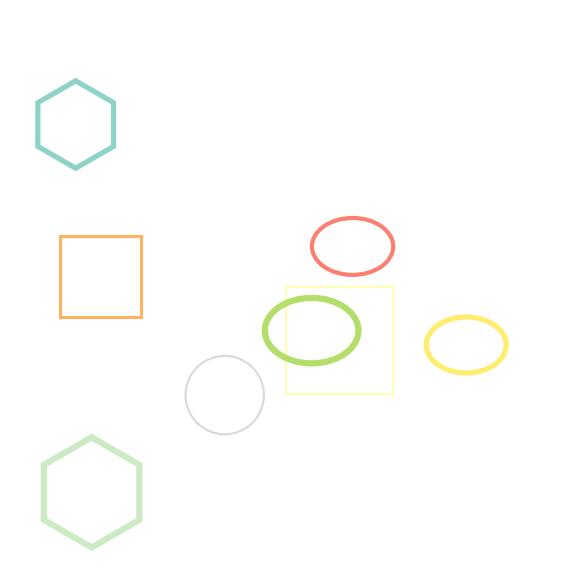[{"shape": "hexagon", "thickness": 2.5, "radius": 0.38, "center": [0.131, 0.783]}, {"shape": "square", "thickness": 1, "radius": 0.46, "center": [0.587, 0.409]}, {"shape": "oval", "thickness": 2, "radius": 0.35, "center": [0.611, 0.572]}, {"shape": "square", "thickness": 1.5, "radius": 0.35, "center": [0.174, 0.52]}, {"shape": "oval", "thickness": 3, "radius": 0.41, "center": [0.54, 0.427]}, {"shape": "circle", "thickness": 1, "radius": 0.34, "center": [0.389, 0.315]}, {"shape": "hexagon", "thickness": 3, "radius": 0.48, "center": [0.159, 0.147]}, {"shape": "oval", "thickness": 2.5, "radius": 0.35, "center": [0.807, 0.402]}]